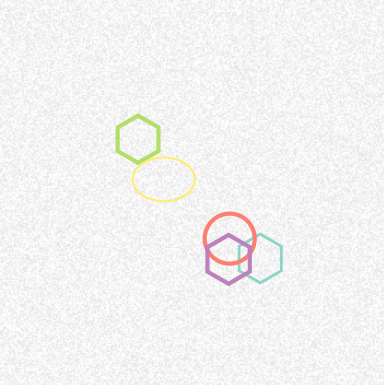[{"shape": "hexagon", "thickness": 2, "radius": 0.32, "center": [0.676, 0.329]}, {"shape": "circle", "thickness": 3, "radius": 0.33, "center": [0.597, 0.38]}, {"shape": "hexagon", "thickness": 3, "radius": 0.31, "center": [0.359, 0.638]}, {"shape": "hexagon", "thickness": 3, "radius": 0.32, "center": [0.594, 0.326]}, {"shape": "oval", "thickness": 1.5, "radius": 0.4, "center": [0.425, 0.534]}]